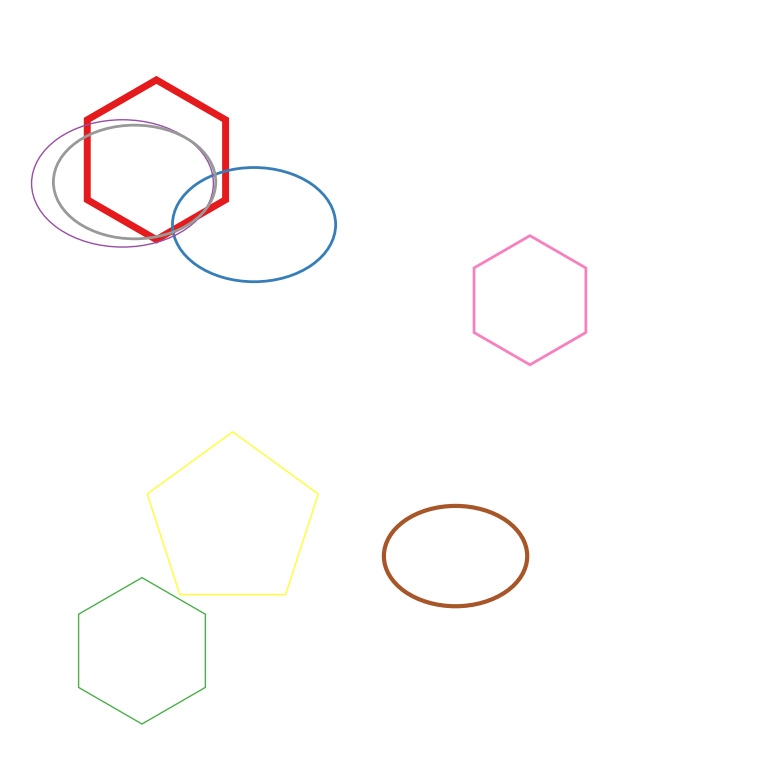[{"shape": "hexagon", "thickness": 2.5, "radius": 0.52, "center": [0.203, 0.792]}, {"shape": "oval", "thickness": 1, "radius": 0.53, "center": [0.33, 0.708]}, {"shape": "hexagon", "thickness": 0.5, "radius": 0.48, "center": [0.184, 0.155]}, {"shape": "oval", "thickness": 0.5, "radius": 0.59, "center": [0.159, 0.762]}, {"shape": "pentagon", "thickness": 0.5, "radius": 0.58, "center": [0.302, 0.322]}, {"shape": "oval", "thickness": 1.5, "radius": 0.47, "center": [0.592, 0.278]}, {"shape": "hexagon", "thickness": 1, "radius": 0.42, "center": [0.688, 0.61]}, {"shape": "oval", "thickness": 1, "radius": 0.53, "center": [0.175, 0.764]}]